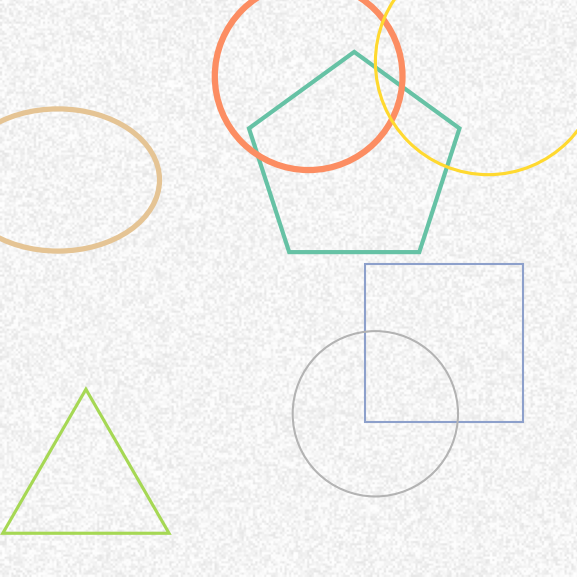[{"shape": "pentagon", "thickness": 2, "radius": 0.96, "center": [0.613, 0.718]}, {"shape": "circle", "thickness": 3, "radius": 0.81, "center": [0.534, 0.867]}, {"shape": "square", "thickness": 1, "radius": 0.69, "center": [0.769, 0.405]}, {"shape": "triangle", "thickness": 1.5, "radius": 0.83, "center": [0.149, 0.159]}, {"shape": "circle", "thickness": 1.5, "radius": 0.98, "center": [0.845, 0.892]}, {"shape": "oval", "thickness": 2.5, "radius": 0.88, "center": [0.1, 0.687]}, {"shape": "circle", "thickness": 1, "radius": 0.72, "center": [0.65, 0.283]}]